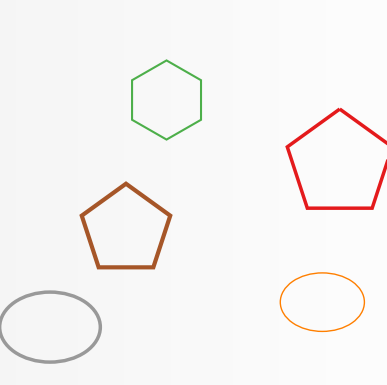[{"shape": "pentagon", "thickness": 2.5, "radius": 0.71, "center": [0.877, 0.574]}, {"shape": "hexagon", "thickness": 1.5, "radius": 0.51, "center": [0.43, 0.74]}, {"shape": "oval", "thickness": 1, "radius": 0.54, "center": [0.832, 0.215]}, {"shape": "pentagon", "thickness": 3, "radius": 0.6, "center": [0.325, 0.403]}, {"shape": "oval", "thickness": 2.5, "radius": 0.65, "center": [0.129, 0.15]}]